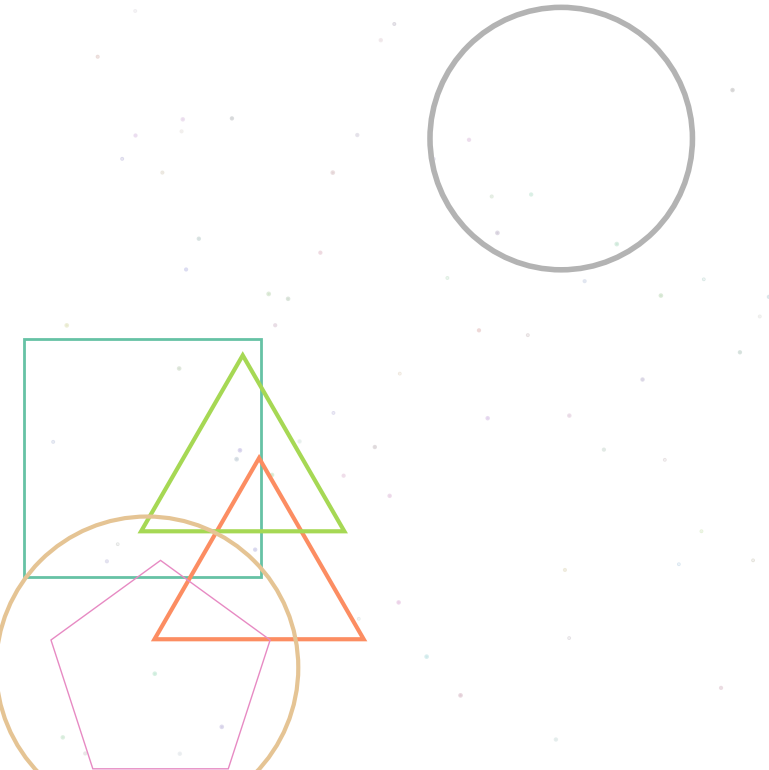[{"shape": "square", "thickness": 1, "radius": 0.77, "center": [0.185, 0.405]}, {"shape": "triangle", "thickness": 1.5, "radius": 0.78, "center": [0.336, 0.248]}, {"shape": "pentagon", "thickness": 0.5, "radius": 0.75, "center": [0.209, 0.123]}, {"shape": "triangle", "thickness": 1.5, "radius": 0.76, "center": [0.315, 0.386]}, {"shape": "circle", "thickness": 1.5, "radius": 0.98, "center": [0.191, 0.133]}, {"shape": "circle", "thickness": 2, "radius": 0.85, "center": [0.729, 0.82]}]